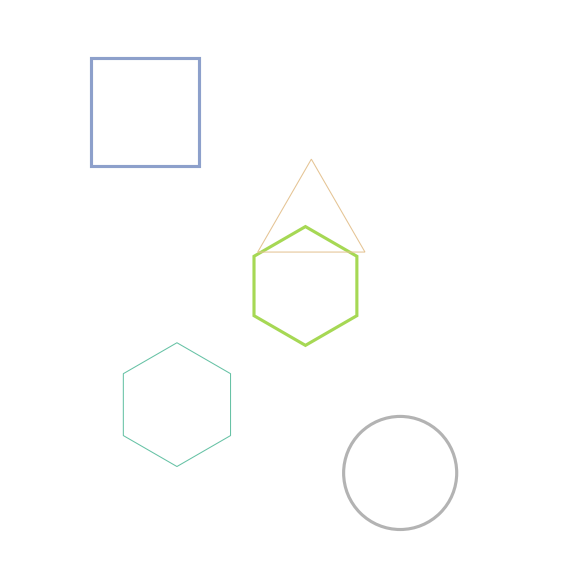[{"shape": "hexagon", "thickness": 0.5, "radius": 0.54, "center": [0.306, 0.298]}, {"shape": "square", "thickness": 1.5, "radius": 0.47, "center": [0.251, 0.805]}, {"shape": "hexagon", "thickness": 1.5, "radius": 0.51, "center": [0.529, 0.504]}, {"shape": "triangle", "thickness": 0.5, "radius": 0.54, "center": [0.539, 0.616]}, {"shape": "circle", "thickness": 1.5, "radius": 0.49, "center": [0.693, 0.18]}]